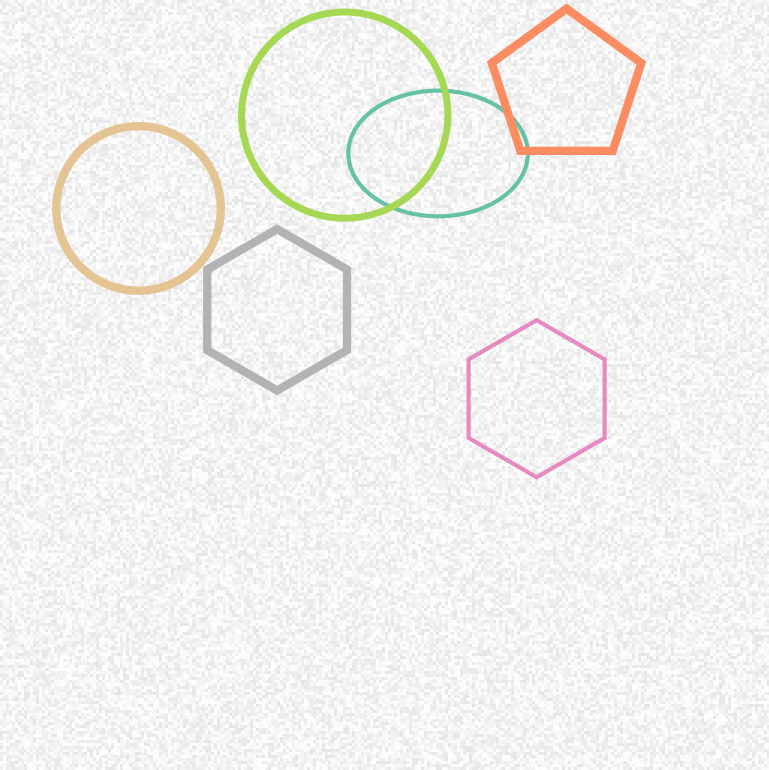[{"shape": "oval", "thickness": 1.5, "radius": 0.58, "center": [0.569, 0.801]}, {"shape": "pentagon", "thickness": 3, "radius": 0.51, "center": [0.736, 0.887]}, {"shape": "hexagon", "thickness": 1.5, "radius": 0.51, "center": [0.697, 0.482]}, {"shape": "circle", "thickness": 2.5, "radius": 0.67, "center": [0.448, 0.85]}, {"shape": "circle", "thickness": 3, "radius": 0.53, "center": [0.18, 0.729]}, {"shape": "hexagon", "thickness": 3, "radius": 0.52, "center": [0.36, 0.598]}]